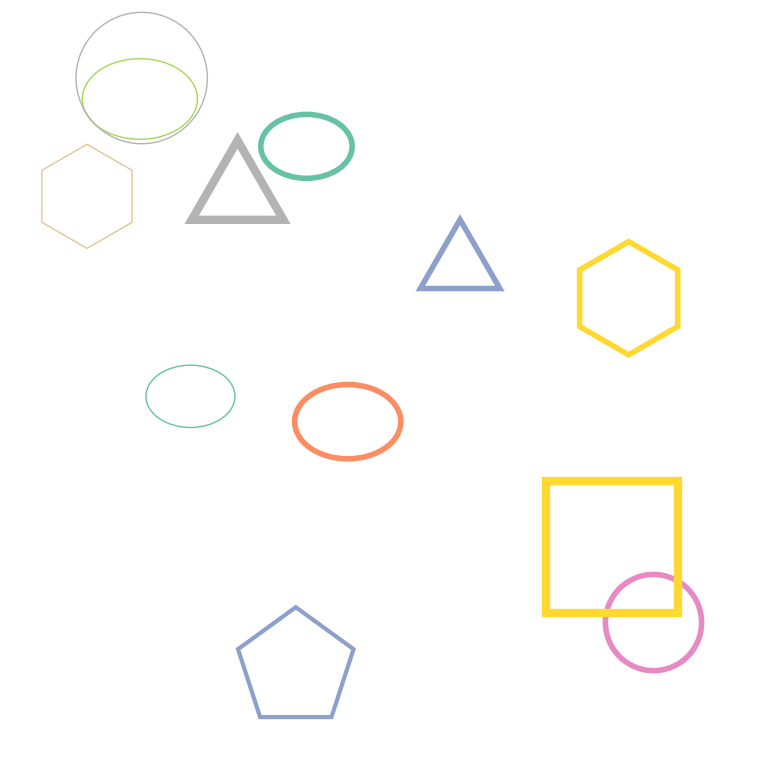[{"shape": "oval", "thickness": 0.5, "radius": 0.29, "center": [0.247, 0.485]}, {"shape": "oval", "thickness": 2, "radius": 0.3, "center": [0.398, 0.81]}, {"shape": "oval", "thickness": 2, "radius": 0.34, "center": [0.452, 0.452]}, {"shape": "pentagon", "thickness": 1.5, "radius": 0.39, "center": [0.384, 0.133]}, {"shape": "triangle", "thickness": 2, "radius": 0.3, "center": [0.598, 0.655]}, {"shape": "circle", "thickness": 2, "radius": 0.31, "center": [0.849, 0.191]}, {"shape": "oval", "thickness": 0.5, "radius": 0.37, "center": [0.182, 0.871]}, {"shape": "hexagon", "thickness": 2, "radius": 0.37, "center": [0.816, 0.613]}, {"shape": "square", "thickness": 3, "radius": 0.43, "center": [0.795, 0.289]}, {"shape": "hexagon", "thickness": 0.5, "radius": 0.34, "center": [0.113, 0.745]}, {"shape": "circle", "thickness": 0.5, "radius": 0.43, "center": [0.184, 0.899]}, {"shape": "triangle", "thickness": 3, "radius": 0.34, "center": [0.308, 0.749]}]